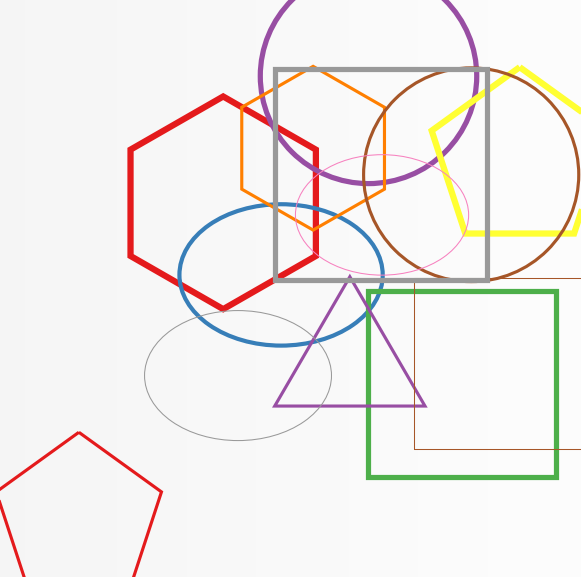[{"shape": "hexagon", "thickness": 3, "radius": 0.92, "center": [0.384, 0.648]}, {"shape": "pentagon", "thickness": 1.5, "radius": 0.75, "center": [0.136, 0.101]}, {"shape": "oval", "thickness": 2, "radius": 0.87, "center": [0.484, 0.523]}, {"shape": "square", "thickness": 2.5, "radius": 0.81, "center": [0.794, 0.334]}, {"shape": "circle", "thickness": 2.5, "radius": 0.93, "center": [0.634, 0.867]}, {"shape": "triangle", "thickness": 1.5, "radius": 0.75, "center": [0.602, 0.371]}, {"shape": "hexagon", "thickness": 1.5, "radius": 0.71, "center": [0.539, 0.742]}, {"shape": "pentagon", "thickness": 3, "radius": 0.8, "center": [0.894, 0.724]}, {"shape": "circle", "thickness": 1.5, "radius": 0.93, "center": [0.811, 0.697]}, {"shape": "square", "thickness": 0.5, "radius": 0.74, "center": [0.861, 0.37]}, {"shape": "oval", "thickness": 0.5, "radius": 0.74, "center": [0.657, 0.627]}, {"shape": "square", "thickness": 2.5, "radius": 0.91, "center": [0.656, 0.697]}, {"shape": "oval", "thickness": 0.5, "radius": 0.8, "center": [0.409, 0.349]}]